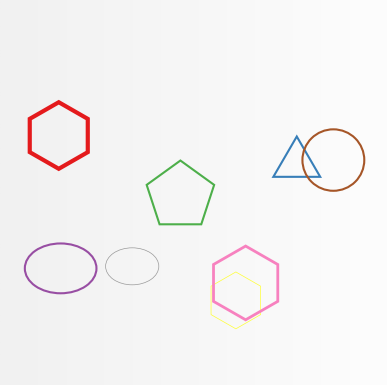[{"shape": "hexagon", "thickness": 3, "radius": 0.43, "center": [0.152, 0.648]}, {"shape": "triangle", "thickness": 1.5, "radius": 0.35, "center": [0.766, 0.576]}, {"shape": "pentagon", "thickness": 1.5, "radius": 0.46, "center": [0.466, 0.491]}, {"shape": "oval", "thickness": 1.5, "radius": 0.46, "center": [0.157, 0.303]}, {"shape": "hexagon", "thickness": 0.5, "radius": 0.37, "center": [0.609, 0.22]}, {"shape": "circle", "thickness": 1.5, "radius": 0.4, "center": [0.86, 0.584]}, {"shape": "hexagon", "thickness": 2, "radius": 0.48, "center": [0.634, 0.265]}, {"shape": "oval", "thickness": 0.5, "radius": 0.34, "center": [0.341, 0.308]}]